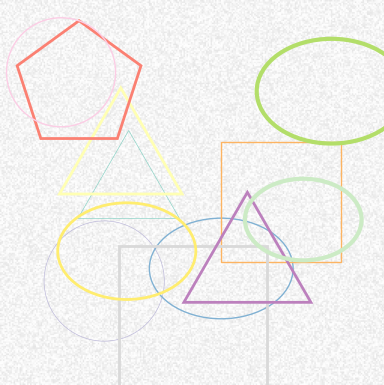[{"shape": "triangle", "thickness": 0.5, "radius": 0.76, "center": [0.334, 0.509]}, {"shape": "triangle", "thickness": 2, "radius": 0.92, "center": [0.314, 0.588]}, {"shape": "circle", "thickness": 0.5, "radius": 0.78, "center": [0.271, 0.27]}, {"shape": "pentagon", "thickness": 2, "radius": 0.85, "center": [0.205, 0.777]}, {"shape": "oval", "thickness": 1, "radius": 0.93, "center": [0.575, 0.303]}, {"shape": "square", "thickness": 1, "radius": 0.78, "center": [0.73, 0.476]}, {"shape": "oval", "thickness": 3, "radius": 0.97, "center": [0.861, 0.763]}, {"shape": "circle", "thickness": 1, "radius": 0.71, "center": [0.159, 0.812]}, {"shape": "square", "thickness": 2, "radius": 0.96, "center": [0.502, 0.169]}, {"shape": "triangle", "thickness": 2, "radius": 0.95, "center": [0.643, 0.31]}, {"shape": "oval", "thickness": 3, "radius": 0.76, "center": [0.788, 0.43]}, {"shape": "oval", "thickness": 2, "radius": 0.9, "center": [0.329, 0.348]}]